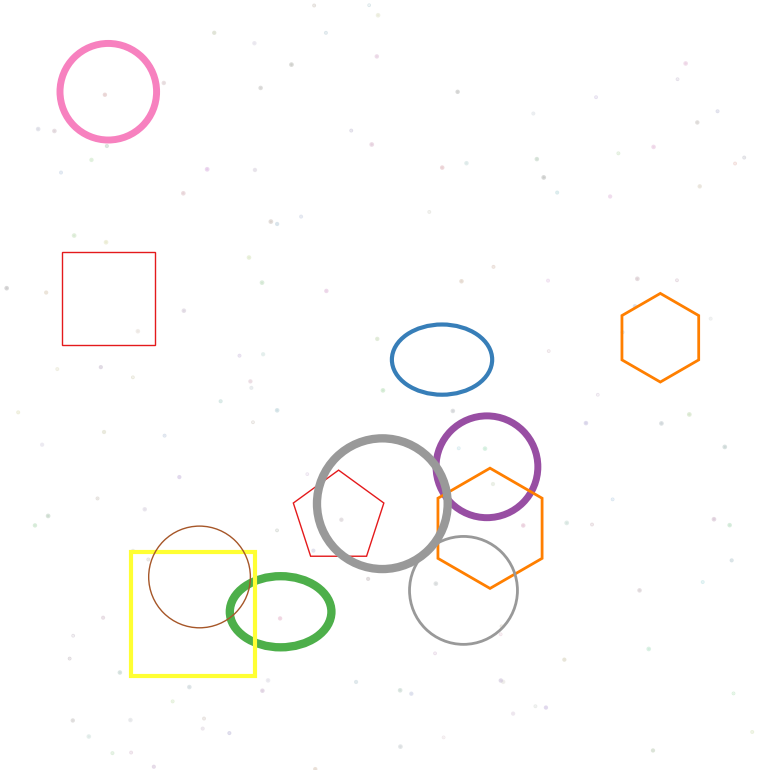[{"shape": "pentagon", "thickness": 0.5, "radius": 0.31, "center": [0.44, 0.328]}, {"shape": "square", "thickness": 0.5, "radius": 0.3, "center": [0.141, 0.613]}, {"shape": "oval", "thickness": 1.5, "radius": 0.33, "center": [0.574, 0.533]}, {"shape": "oval", "thickness": 3, "radius": 0.33, "center": [0.364, 0.206]}, {"shape": "circle", "thickness": 2.5, "radius": 0.33, "center": [0.632, 0.394]}, {"shape": "hexagon", "thickness": 1, "radius": 0.39, "center": [0.636, 0.314]}, {"shape": "hexagon", "thickness": 1, "radius": 0.29, "center": [0.858, 0.561]}, {"shape": "square", "thickness": 1.5, "radius": 0.4, "center": [0.251, 0.203]}, {"shape": "circle", "thickness": 0.5, "radius": 0.33, "center": [0.259, 0.251]}, {"shape": "circle", "thickness": 2.5, "radius": 0.31, "center": [0.141, 0.881]}, {"shape": "circle", "thickness": 1, "radius": 0.35, "center": [0.602, 0.233]}, {"shape": "circle", "thickness": 3, "radius": 0.42, "center": [0.497, 0.346]}]